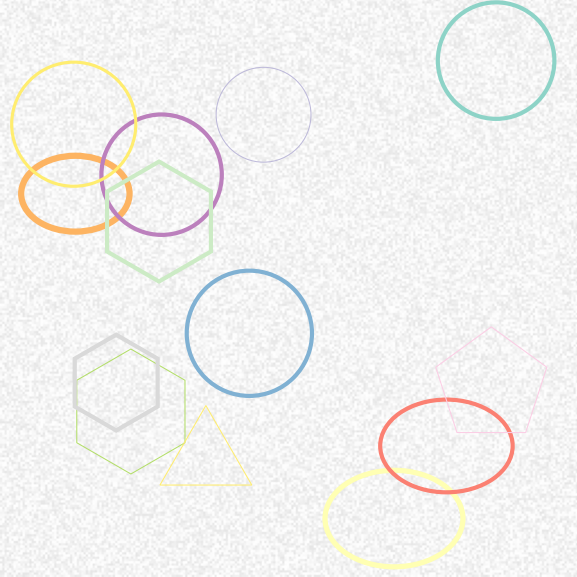[{"shape": "circle", "thickness": 2, "radius": 0.5, "center": [0.859, 0.894]}, {"shape": "oval", "thickness": 2.5, "radius": 0.6, "center": [0.682, 0.101]}, {"shape": "circle", "thickness": 0.5, "radius": 0.41, "center": [0.456, 0.8]}, {"shape": "oval", "thickness": 2, "radius": 0.57, "center": [0.773, 0.227]}, {"shape": "circle", "thickness": 2, "radius": 0.54, "center": [0.432, 0.422]}, {"shape": "oval", "thickness": 3, "radius": 0.47, "center": [0.13, 0.664]}, {"shape": "hexagon", "thickness": 0.5, "radius": 0.54, "center": [0.227, 0.287]}, {"shape": "pentagon", "thickness": 0.5, "radius": 0.51, "center": [0.851, 0.332]}, {"shape": "hexagon", "thickness": 2, "radius": 0.41, "center": [0.201, 0.337]}, {"shape": "circle", "thickness": 2, "radius": 0.52, "center": [0.28, 0.697]}, {"shape": "hexagon", "thickness": 2, "radius": 0.52, "center": [0.275, 0.615]}, {"shape": "circle", "thickness": 1.5, "radius": 0.54, "center": [0.128, 0.784]}, {"shape": "triangle", "thickness": 0.5, "radius": 0.46, "center": [0.356, 0.205]}]